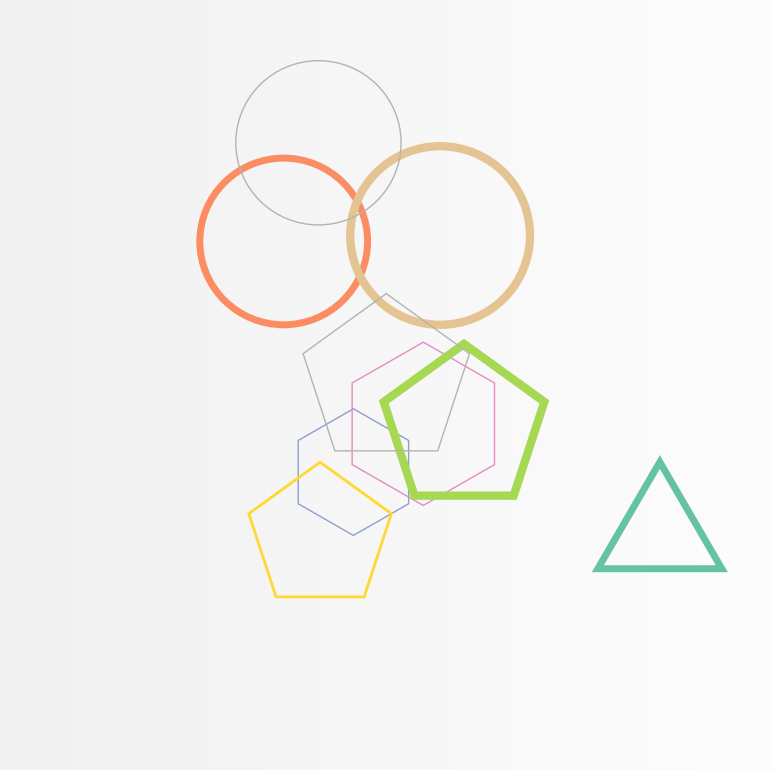[{"shape": "triangle", "thickness": 2.5, "radius": 0.46, "center": [0.851, 0.308]}, {"shape": "circle", "thickness": 2.5, "radius": 0.54, "center": [0.366, 0.686]}, {"shape": "hexagon", "thickness": 0.5, "radius": 0.41, "center": [0.456, 0.387]}, {"shape": "hexagon", "thickness": 0.5, "radius": 0.53, "center": [0.546, 0.45]}, {"shape": "pentagon", "thickness": 3, "radius": 0.54, "center": [0.599, 0.444]}, {"shape": "pentagon", "thickness": 1, "radius": 0.48, "center": [0.413, 0.303]}, {"shape": "circle", "thickness": 3, "radius": 0.58, "center": [0.568, 0.694]}, {"shape": "pentagon", "thickness": 0.5, "radius": 0.56, "center": [0.498, 0.506]}, {"shape": "circle", "thickness": 0.5, "radius": 0.53, "center": [0.411, 0.815]}]